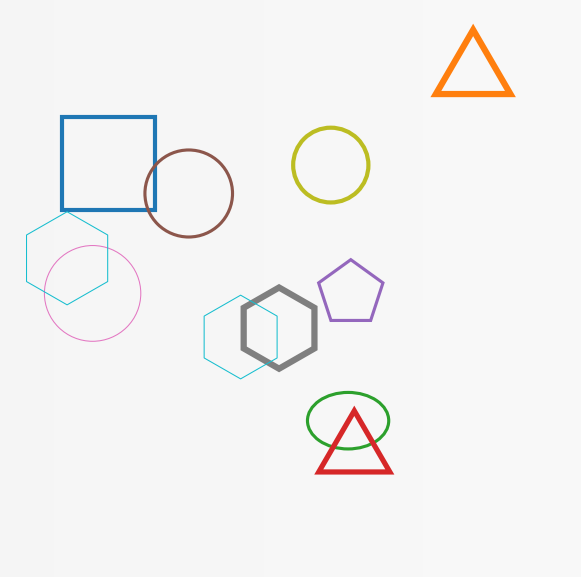[{"shape": "square", "thickness": 2, "radius": 0.4, "center": [0.187, 0.715]}, {"shape": "triangle", "thickness": 3, "radius": 0.37, "center": [0.814, 0.873]}, {"shape": "oval", "thickness": 1.5, "radius": 0.35, "center": [0.599, 0.271]}, {"shape": "triangle", "thickness": 2.5, "radius": 0.35, "center": [0.61, 0.217]}, {"shape": "pentagon", "thickness": 1.5, "radius": 0.29, "center": [0.604, 0.491]}, {"shape": "circle", "thickness": 1.5, "radius": 0.38, "center": [0.325, 0.664]}, {"shape": "circle", "thickness": 0.5, "radius": 0.41, "center": [0.159, 0.491]}, {"shape": "hexagon", "thickness": 3, "radius": 0.35, "center": [0.48, 0.431]}, {"shape": "circle", "thickness": 2, "radius": 0.32, "center": [0.569, 0.713]}, {"shape": "hexagon", "thickness": 0.5, "radius": 0.4, "center": [0.115, 0.552]}, {"shape": "hexagon", "thickness": 0.5, "radius": 0.36, "center": [0.414, 0.416]}]